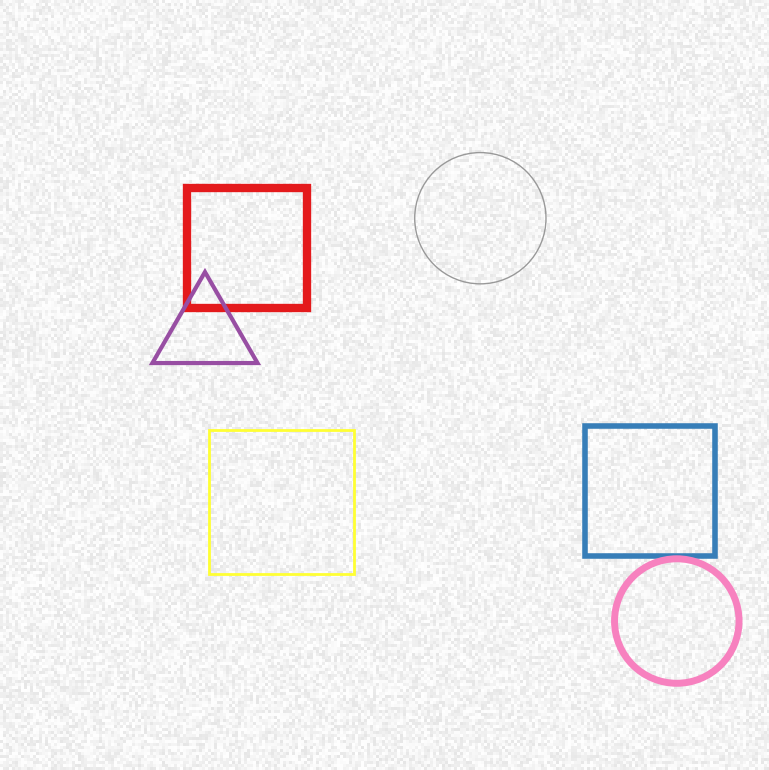[{"shape": "square", "thickness": 3, "radius": 0.39, "center": [0.32, 0.678]}, {"shape": "square", "thickness": 2, "radius": 0.42, "center": [0.844, 0.363]}, {"shape": "triangle", "thickness": 1.5, "radius": 0.39, "center": [0.266, 0.568]}, {"shape": "square", "thickness": 1, "radius": 0.47, "center": [0.366, 0.348]}, {"shape": "circle", "thickness": 2.5, "radius": 0.4, "center": [0.879, 0.193]}, {"shape": "circle", "thickness": 0.5, "radius": 0.43, "center": [0.624, 0.717]}]